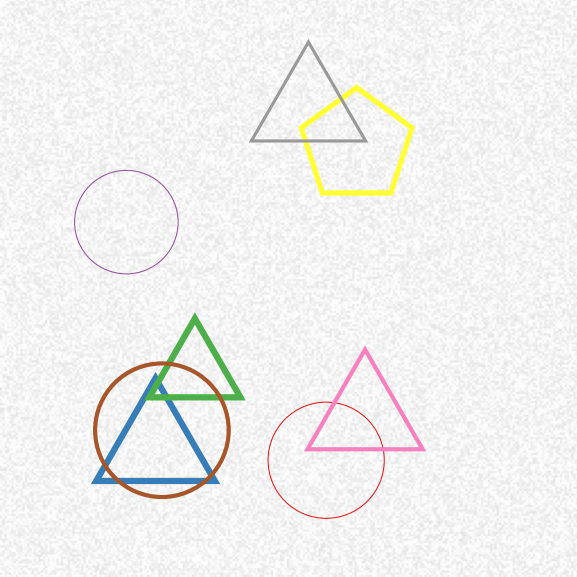[{"shape": "circle", "thickness": 0.5, "radius": 0.5, "center": [0.565, 0.202]}, {"shape": "triangle", "thickness": 3, "radius": 0.59, "center": [0.269, 0.226]}, {"shape": "triangle", "thickness": 3, "radius": 0.46, "center": [0.338, 0.357]}, {"shape": "circle", "thickness": 0.5, "radius": 0.45, "center": [0.219, 0.614]}, {"shape": "pentagon", "thickness": 2.5, "radius": 0.5, "center": [0.618, 0.747]}, {"shape": "circle", "thickness": 2, "radius": 0.58, "center": [0.28, 0.254]}, {"shape": "triangle", "thickness": 2, "radius": 0.58, "center": [0.632, 0.279]}, {"shape": "triangle", "thickness": 1.5, "radius": 0.57, "center": [0.534, 0.812]}]